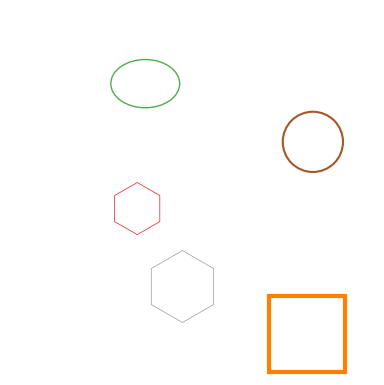[{"shape": "hexagon", "thickness": 0.5, "radius": 0.34, "center": [0.356, 0.458]}, {"shape": "oval", "thickness": 1, "radius": 0.45, "center": [0.377, 0.783]}, {"shape": "square", "thickness": 3, "radius": 0.49, "center": [0.797, 0.132]}, {"shape": "circle", "thickness": 1.5, "radius": 0.39, "center": [0.813, 0.632]}, {"shape": "hexagon", "thickness": 0.5, "radius": 0.47, "center": [0.474, 0.256]}]